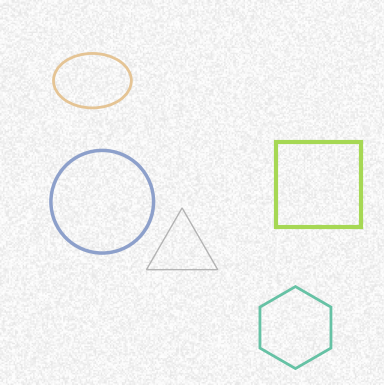[{"shape": "hexagon", "thickness": 2, "radius": 0.53, "center": [0.767, 0.149]}, {"shape": "circle", "thickness": 2.5, "radius": 0.67, "center": [0.266, 0.476]}, {"shape": "square", "thickness": 3, "radius": 0.55, "center": [0.827, 0.52]}, {"shape": "oval", "thickness": 2, "radius": 0.51, "center": [0.24, 0.79]}, {"shape": "triangle", "thickness": 1, "radius": 0.53, "center": [0.473, 0.353]}]